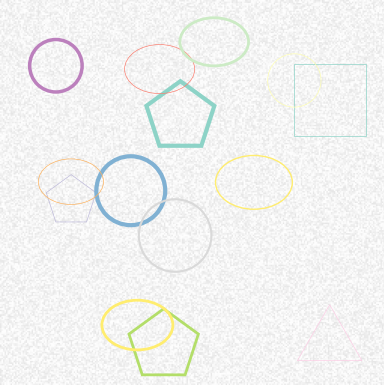[{"shape": "pentagon", "thickness": 3, "radius": 0.46, "center": [0.469, 0.696]}, {"shape": "square", "thickness": 0.5, "radius": 0.47, "center": [0.857, 0.741]}, {"shape": "circle", "thickness": 0.5, "radius": 0.35, "center": [0.765, 0.791]}, {"shape": "pentagon", "thickness": 0.5, "radius": 0.34, "center": [0.185, 0.479]}, {"shape": "oval", "thickness": 0.5, "radius": 0.46, "center": [0.415, 0.821]}, {"shape": "circle", "thickness": 3, "radius": 0.45, "center": [0.34, 0.505]}, {"shape": "oval", "thickness": 0.5, "radius": 0.42, "center": [0.184, 0.528]}, {"shape": "pentagon", "thickness": 2, "radius": 0.47, "center": [0.425, 0.103]}, {"shape": "triangle", "thickness": 0.5, "radius": 0.48, "center": [0.856, 0.112]}, {"shape": "circle", "thickness": 1.5, "radius": 0.47, "center": [0.455, 0.388]}, {"shape": "circle", "thickness": 2.5, "radius": 0.34, "center": [0.145, 0.829]}, {"shape": "oval", "thickness": 2, "radius": 0.45, "center": [0.556, 0.891]}, {"shape": "oval", "thickness": 1, "radius": 0.5, "center": [0.66, 0.526]}, {"shape": "oval", "thickness": 2, "radius": 0.46, "center": [0.357, 0.156]}]